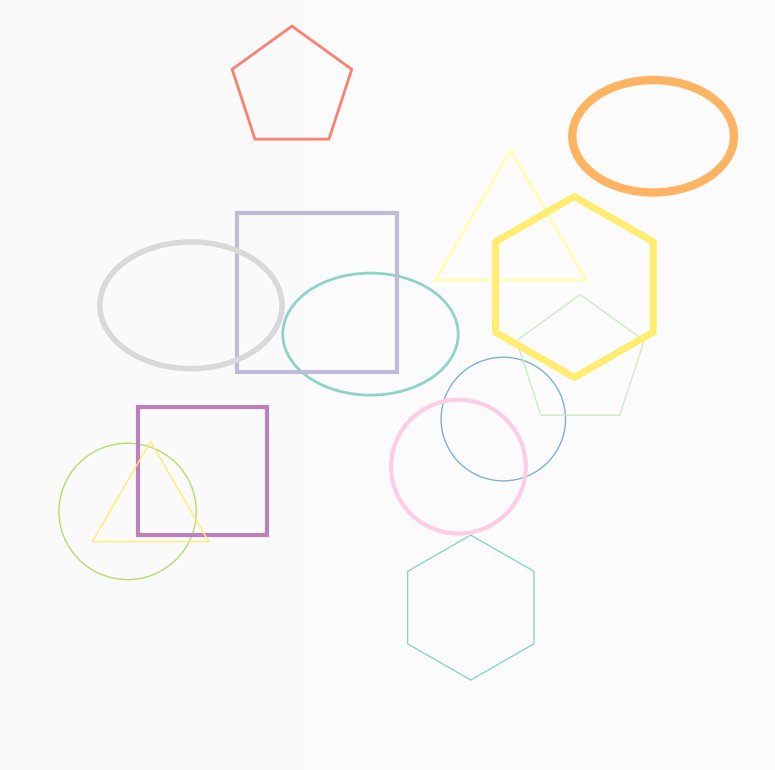[{"shape": "hexagon", "thickness": 0.5, "radius": 0.47, "center": [0.607, 0.211]}, {"shape": "oval", "thickness": 1, "radius": 0.57, "center": [0.478, 0.566]}, {"shape": "triangle", "thickness": 1, "radius": 0.56, "center": [0.659, 0.692]}, {"shape": "square", "thickness": 1.5, "radius": 0.52, "center": [0.409, 0.62]}, {"shape": "pentagon", "thickness": 1, "radius": 0.41, "center": [0.377, 0.885]}, {"shape": "circle", "thickness": 0.5, "radius": 0.4, "center": [0.649, 0.456]}, {"shape": "oval", "thickness": 3, "radius": 0.52, "center": [0.843, 0.823]}, {"shape": "circle", "thickness": 0.5, "radius": 0.44, "center": [0.165, 0.336]}, {"shape": "circle", "thickness": 1.5, "radius": 0.43, "center": [0.592, 0.394]}, {"shape": "oval", "thickness": 2, "radius": 0.59, "center": [0.246, 0.604]}, {"shape": "square", "thickness": 1.5, "radius": 0.42, "center": [0.261, 0.388]}, {"shape": "pentagon", "thickness": 0.5, "radius": 0.43, "center": [0.749, 0.531]}, {"shape": "hexagon", "thickness": 2.5, "radius": 0.59, "center": [0.741, 0.627]}, {"shape": "triangle", "thickness": 0.5, "radius": 0.43, "center": [0.194, 0.34]}]